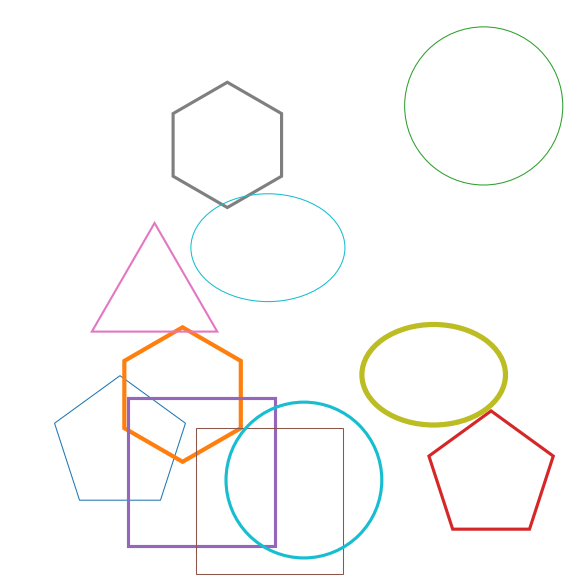[{"shape": "pentagon", "thickness": 0.5, "radius": 0.6, "center": [0.208, 0.229]}, {"shape": "hexagon", "thickness": 2, "radius": 0.58, "center": [0.316, 0.316]}, {"shape": "circle", "thickness": 0.5, "radius": 0.68, "center": [0.838, 0.816]}, {"shape": "pentagon", "thickness": 1.5, "radius": 0.57, "center": [0.85, 0.174]}, {"shape": "square", "thickness": 1.5, "radius": 0.64, "center": [0.348, 0.182]}, {"shape": "square", "thickness": 0.5, "radius": 0.63, "center": [0.466, 0.132]}, {"shape": "triangle", "thickness": 1, "radius": 0.63, "center": [0.268, 0.488]}, {"shape": "hexagon", "thickness": 1.5, "radius": 0.54, "center": [0.394, 0.748]}, {"shape": "oval", "thickness": 2.5, "radius": 0.62, "center": [0.751, 0.35]}, {"shape": "circle", "thickness": 1.5, "radius": 0.67, "center": [0.526, 0.168]}, {"shape": "oval", "thickness": 0.5, "radius": 0.67, "center": [0.464, 0.57]}]